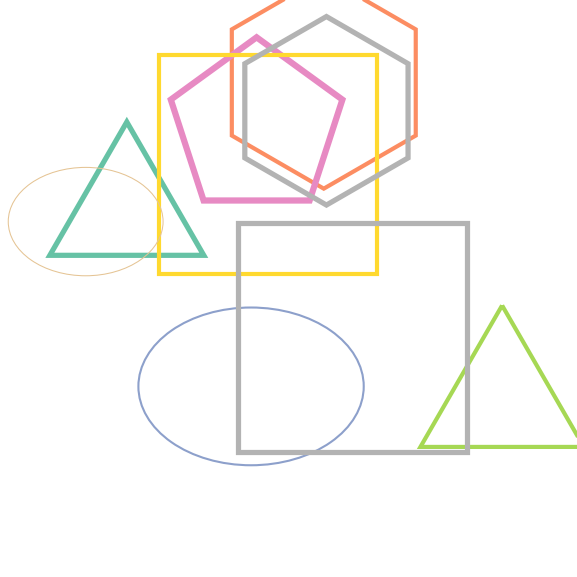[{"shape": "triangle", "thickness": 2.5, "radius": 0.77, "center": [0.22, 0.634]}, {"shape": "hexagon", "thickness": 2, "radius": 0.92, "center": [0.561, 0.856]}, {"shape": "oval", "thickness": 1, "radius": 0.98, "center": [0.435, 0.33]}, {"shape": "pentagon", "thickness": 3, "radius": 0.78, "center": [0.444, 0.778]}, {"shape": "triangle", "thickness": 2, "radius": 0.82, "center": [0.869, 0.307]}, {"shape": "square", "thickness": 2, "radius": 0.95, "center": [0.464, 0.714]}, {"shape": "oval", "thickness": 0.5, "radius": 0.67, "center": [0.148, 0.615]}, {"shape": "hexagon", "thickness": 2.5, "radius": 0.82, "center": [0.565, 0.807]}, {"shape": "square", "thickness": 2.5, "radius": 0.99, "center": [0.61, 0.415]}]